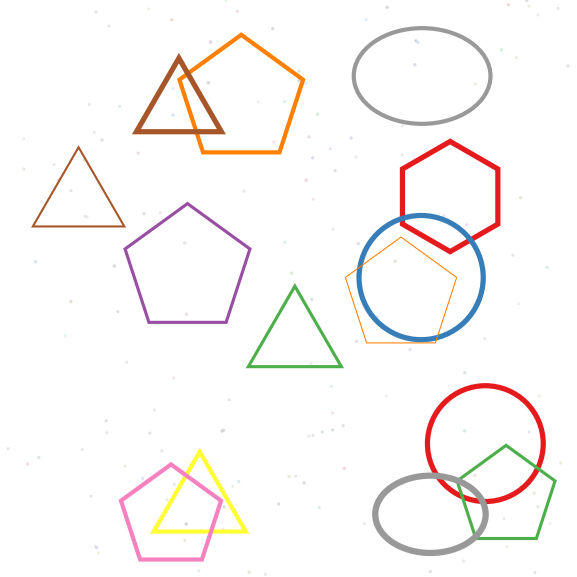[{"shape": "hexagon", "thickness": 2.5, "radius": 0.48, "center": [0.779, 0.659]}, {"shape": "circle", "thickness": 2.5, "radius": 0.5, "center": [0.84, 0.231]}, {"shape": "circle", "thickness": 2.5, "radius": 0.54, "center": [0.729, 0.518]}, {"shape": "pentagon", "thickness": 1.5, "radius": 0.45, "center": [0.876, 0.139]}, {"shape": "triangle", "thickness": 1.5, "radius": 0.46, "center": [0.511, 0.411]}, {"shape": "pentagon", "thickness": 1.5, "radius": 0.57, "center": [0.325, 0.533]}, {"shape": "pentagon", "thickness": 2, "radius": 0.56, "center": [0.418, 0.826]}, {"shape": "pentagon", "thickness": 0.5, "radius": 0.51, "center": [0.694, 0.487]}, {"shape": "triangle", "thickness": 2, "radius": 0.46, "center": [0.346, 0.125]}, {"shape": "triangle", "thickness": 2.5, "radius": 0.42, "center": [0.31, 0.814]}, {"shape": "triangle", "thickness": 1, "radius": 0.46, "center": [0.136, 0.653]}, {"shape": "pentagon", "thickness": 2, "radius": 0.46, "center": [0.296, 0.104]}, {"shape": "oval", "thickness": 2, "radius": 0.59, "center": [0.731, 0.868]}, {"shape": "oval", "thickness": 3, "radius": 0.48, "center": [0.745, 0.109]}]